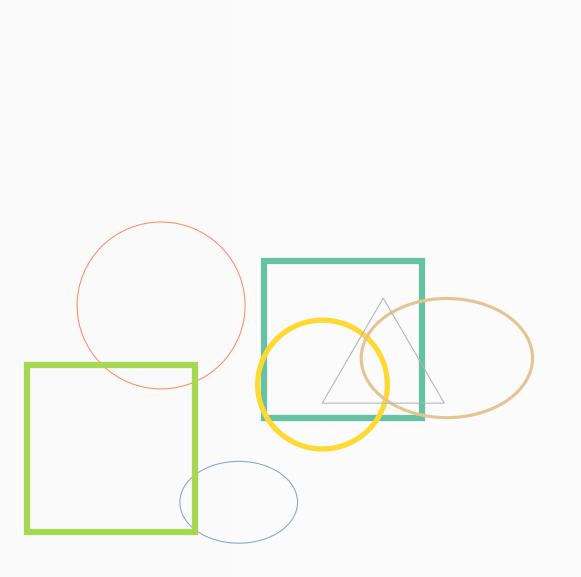[{"shape": "square", "thickness": 3, "radius": 0.68, "center": [0.591, 0.412]}, {"shape": "circle", "thickness": 0.5, "radius": 0.72, "center": [0.277, 0.47]}, {"shape": "oval", "thickness": 0.5, "radius": 0.51, "center": [0.411, 0.129]}, {"shape": "square", "thickness": 3, "radius": 0.72, "center": [0.191, 0.223]}, {"shape": "circle", "thickness": 2.5, "radius": 0.56, "center": [0.555, 0.333]}, {"shape": "oval", "thickness": 1.5, "radius": 0.74, "center": [0.769, 0.379]}, {"shape": "triangle", "thickness": 0.5, "radius": 0.61, "center": [0.659, 0.362]}]